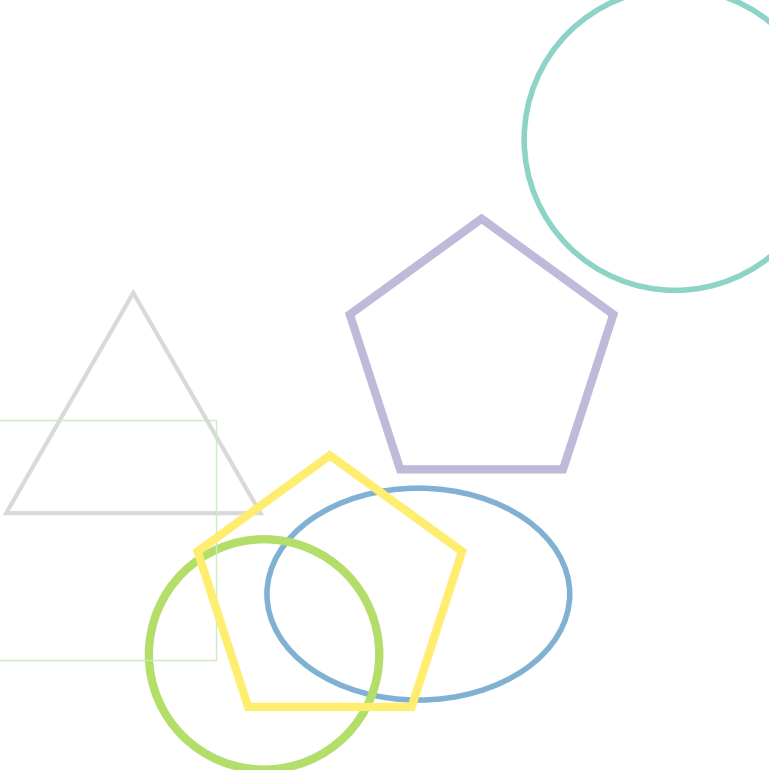[{"shape": "circle", "thickness": 2, "radius": 0.98, "center": [0.877, 0.819]}, {"shape": "pentagon", "thickness": 3, "radius": 0.9, "center": [0.625, 0.536]}, {"shape": "oval", "thickness": 2, "radius": 0.98, "center": [0.543, 0.228]}, {"shape": "circle", "thickness": 3, "radius": 0.75, "center": [0.343, 0.15]}, {"shape": "triangle", "thickness": 1.5, "radius": 0.95, "center": [0.173, 0.429]}, {"shape": "square", "thickness": 0.5, "radius": 0.78, "center": [0.124, 0.299]}, {"shape": "pentagon", "thickness": 3, "radius": 0.9, "center": [0.428, 0.228]}]